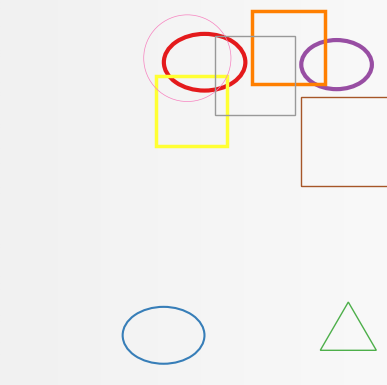[{"shape": "oval", "thickness": 3, "radius": 0.53, "center": [0.528, 0.838]}, {"shape": "oval", "thickness": 1.5, "radius": 0.53, "center": [0.422, 0.129]}, {"shape": "triangle", "thickness": 1, "radius": 0.42, "center": [0.899, 0.132]}, {"shape": "oval", "thickness": 3, "radius": 0.46, "center": [0.869, 0.832]}, {"shape": "square", "thickness": 2.5, "radius": 0.47, "center": [0.744, 0.877]}, {"shape": "square", "thickness": 2.5, "radius": 0.45, "center": [0.494, 0.712]}, {"shape": "square", "thickness": 1, "radius": 0.58, "center": [0.893, 0.632]}, {"shape": "circle", "thickness": 0.5, "radius": 0.56, "center": [0.483, 0.849]}, {"shape": "square", "thickness": 1, "radius": 0.52, "center": [0.659, 0.804]}]